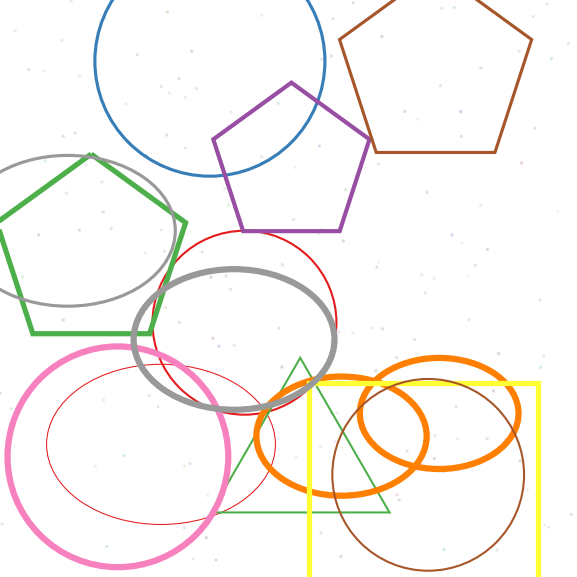[{"shape": "circle", "thickness": 1, "radius": 0.8, "center": [0.423, 0.44]}, {"shape": "oval", "thickness": 0.5, "radius": 0.99, "center": [0.279, 0.23]}, {"shape": "circle", "thickness": 1.5, "radius": 1.0, "center": [0.363, 0.893]}, {"shape": "triangle", "thickness": 1, "radius": 0.89, "center": [0.52, 0.201]}, {"shape": "pentagon", "thickness": 2.5, "radius": 0.86, "center": [0.158, 0.56]}, {"shape": "pentagon", "thickness": 2, "radius": 0.71, "center": [0.505, 0.714]}, {"shape": "oval", "thickness": 3, "radius": 0.69, "center": [0.76, 0.283]}, {"shape": "oval", "thickness": 3, "radius": 0.74, "center": [0.591, 0.244]}, {"shape": "square", "thickness": 2.5, "radius": 0.99, "center": [0.733, 0.139]}, {"shape": "circle", "thickness": 1, "radius": 0.83, "center": [0.741, 0.177]}, {"shape": "pentagon", "thickness": 1.5, "radius": 0.87, "center": [0.754, 0.877]}, {"shape": "circle", "thickness": 3, "radius": 0.96, "center": [0.204, 0.208]}, {"shape": "oval", "thickness": 3, "radius": 0.87, "center": [0.405, 0.411]}, {"shape": "oval", "thickness": 1.5, "radius": 0.93, "center": [0.117, 0.6]}]